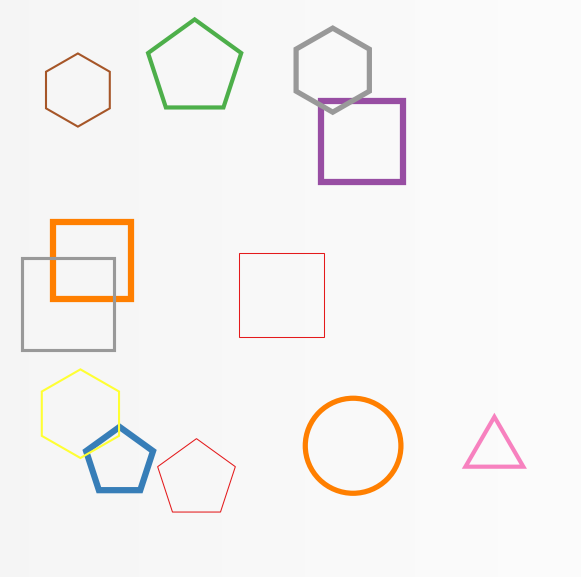[{"shape": "pentagon", "thickness": 0.5, "radius": 0.35, "center": [0.338, 0.169]}, {"shape": "square", "thickness": 0.5, "radius": 0.36, "center": [0.485, 0.488]}, {"shape": "pentagon", "thickness": 3, "radius": 0.3, "center": [0.206, 0.199]}, {"shape": "pentagon", "thickness": 2, "radius": 0.42, "center": [0.335, 0.881]}, {"shape": "square", "thickness": 3, "radius": 0.35, "center": [0.623, 0.754]}, {"shape": "square", "thickness": 3, "radius": 0.33, "center": [0.159, 0.547]}, {"shape": "circle", "thickness": 2.5, "radius": 0.41, "center": [0.607, 0.227]}, {"shape": "hexagon", "thickness": 1, "radius": 0.38, "center": [0.138, 0.283]}, {"shape": "hexagon", "thickness": 1, "radius": 0.32, "center": [0.134, 0.843]}, {"shape": "triangle", "thickness": 2, "radius": 0.29, "center": [0.851, 0.22]}, {"shape": "hexagon", "thickness": 2.5, "radius": 0.36, "center": [0.572, 0.878]}, {"shape": "square", "thickness": 1.5, "radius": 0.4, "center": [0.117, 0.473]}]